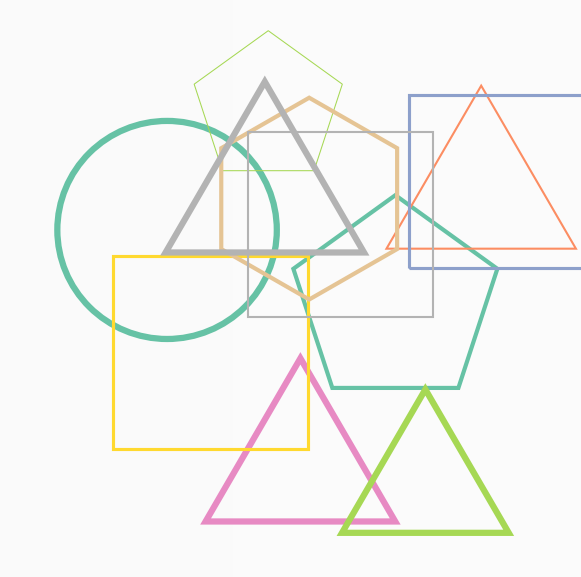[{"shape": "circle", "thickness": 3, "radius": 0.94, "center": [0.287, 0.601]}, {"shape": "pentagon", "thickness": 2, "radius": 0.92, "center": [0.68, 0.477]}, {"shape": "triangle", "thickness": 1, "radius": 0.94, "center": [0.828, 0.663]}, {"shape": "square", "thickness": 1.5, "radius": 0.75, "center": [0.854, 0.685]}, {"shape": "triangle", "thickness": 3, "radius": 0.94, "center": [0.517, 0.19]}, {"shape": "triangle", "thickness": 3, "radius": 0.83, "center": [0.732, 0.159]}, {"shape": "pentagon", "thickness": 0.5, "radius": 0.67, "center": [0.461, 0.812]}, {"shape": "square", "thickness": 1.5, "radius": 0.84, "center": [0.362, 0.389]}, {"shape": "hexagon", "thickness": 2, "radius": 0.87, "center": [0.532, 0.655]}, {"shape": "triangle", "thickness": 3, "radius": 0.99, "center": [0.456, 0.66]}, {"shape": "square", "thickness": 1, "radius": 0.8, "center": [0.586, 0.61]}]